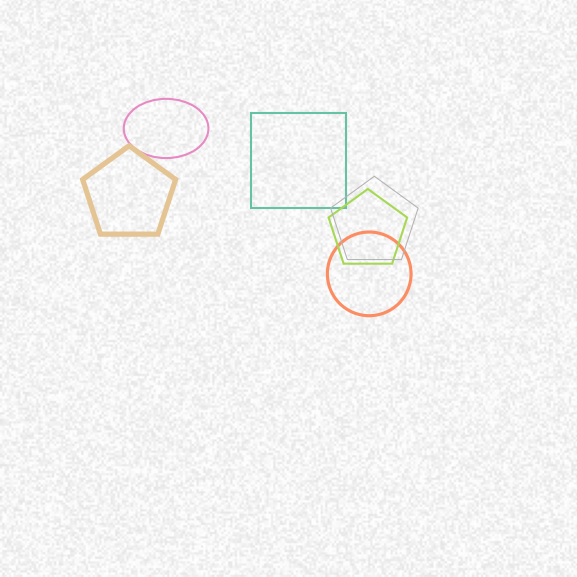[{"shape": "square", "thickness": 1, "radius": 0.41, "center": [0.517, 0.721]}, {"shape": "circle", "thickness": 1.5, "radius": 0.36, "center": [0.639, 0.525]}, {"shape": "oval", "thickness": 1, "radius": 0.37, "center": [0.288, 0.777]}, {"shape": "pentagon", "thickness": 1, "radius": 0.36, "center": [0.637, 0.6]}, {"shape": "pentagon", "thickness": 2.5, "radius": 0.42, "center": [0.224, 0.662]}, {"shape": "pentagon", "thickness": 0.5, "radius": 0.4, "center": [0.648, 0.614]}]